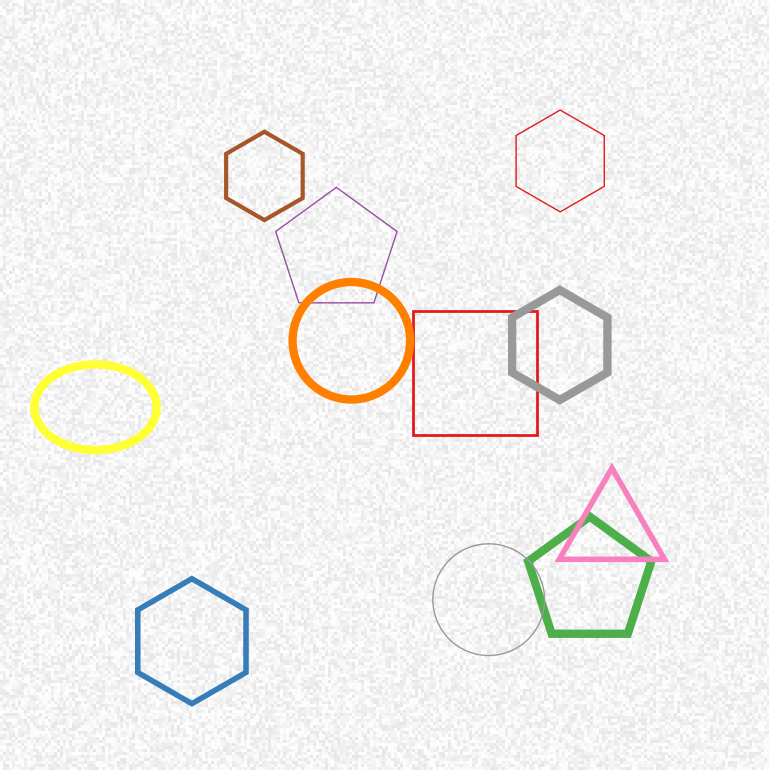[{"shape": "hexagon", "thickness": 0.5, "radius": 0.33, "center": [0.728, 0.791]}, {"shape": "square", "thickness": 1, "radius": 0.4, "center": [0.616, 0.516]}, {"shape": "hexagon", "thickness": 2, "radius": 0.41, "center": [0.249, 0.167]}, {"shape": "pentagon", "thickness": 3, "radius": 0.42, "center": [0.766, 0.245]}, {"shape": "pentagon", "thickness": 0.5, "radius": 0.41, "center": [0.437, 0.674]}, {"shape": "circle", "thickness": 3, "radius": 0.38, "center": [0.456, 0.557]}, {"shape": "oval", "thickness": 3, "radius": 0.4, "center": [0.124, 0.471]}, {"shape": "hexagon", "thickness": 1.5, "radius": 0.29, "center": [0.343, 0.772]}, {"shape": "triangle", "thickness": 2, "radius": 0.39, "center": [0.795, 0.313]}, {"shape": "circle", "thickness": 0.5, "radius": 0.36, "center": [0.635, 0.221]}, {"shape": "hexagon", "thickness": 3, "radius": 0.36, "center": [0.727, 0.552]}]